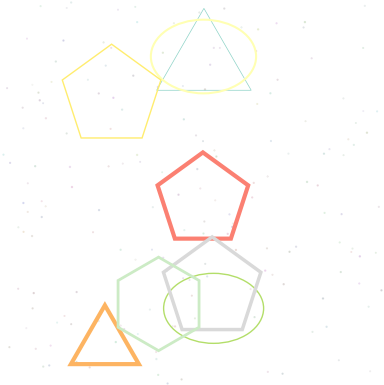[{"shape": "triangle", "thickness": 0.5, "radius": 0.71, "center": [0.53, 0.836]}, {"shape": "oval", "thickness": 1.5, "radius": 0.68, "center": [0.529, 0.853]}, {"shape": "pentagon", "thickness": 3, "radius": 0.62, "center": [0.527, 0.48]}, {"shape": "triangle", "thickness": 3, "radius": 0.51, "center": [0.272, 0.105]}, {"shape": "oval", "thickness": 1, "radius": 0.65, "center": [0.555, 0.199]}, {"shape": "pentagon", "thickness": 2.5, "radius": 0.66, "center": [0.551, 0.252]}, {"shape": "hexagon", "thickness": 2, "radius": 0.61, "center": [0.412, 0.211]}, {"shape": "pentagon", "thickness": 1, "radius": 0.67, "center": [0.29, 0.751]}]